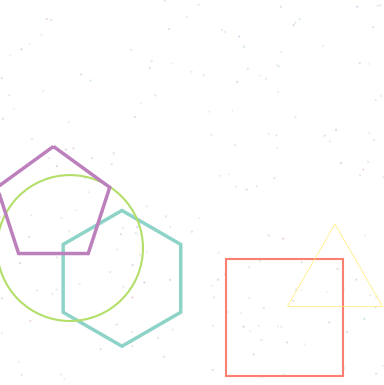[{"shape": "hexagon", "thickness": 2.5, "radius": 0.88, "center": [0.317, 0.277]}, {"shape": "square", "thickness": 1.5, "radius": 0.76, "center": [0.74, 0.174]}, {"shape": "circle", "thickness": 1.5, "radius": 0.95, "center": [0.182, 0.356]}, {"shape": "pentagon", "thickness": 2.5, "radius": 0.77, "center": [0.139, 0.466]}, {"shape": "triangle", "thickness": 0.5, "radius": 0.71, "center": [0.87, 0.276]}]